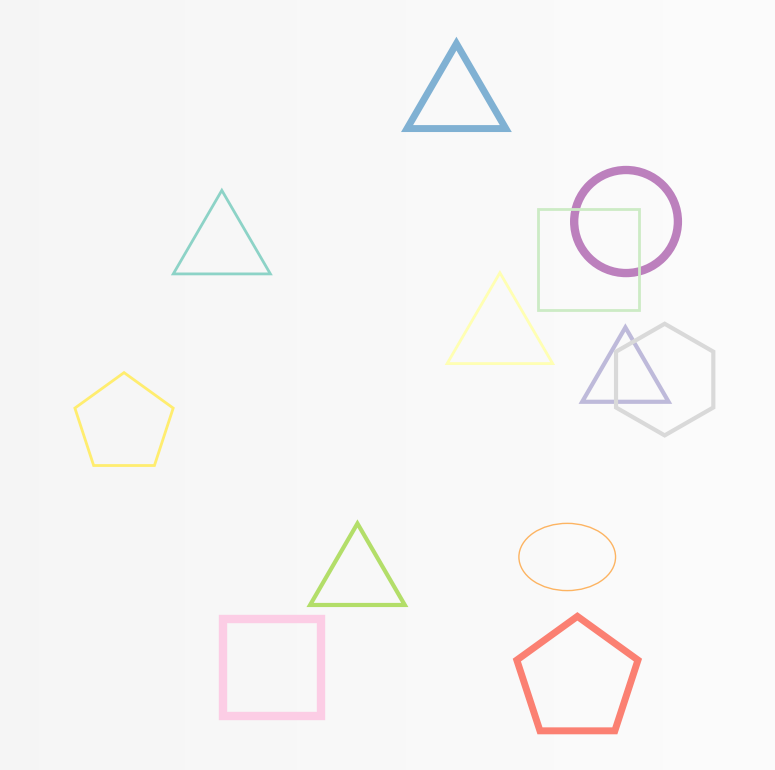[{"shape": "triangle", "thickness": 1, "radius": 0.36, "center": [0.286, 0.68]}, {"shape": "triangle", "thickness": 1, "radius": 0.39, "center": [0.645, 0.567]}, {"shape": "triangle", "thickness": 1.5, "radius": 0.32, "center": [0.807, 0.51]}, {"shape": "pentagon", "thickness": 2.5, "radius": 0.41, "center": [0.745, 0.117]}, {"shape": "triangle", "thickness": 2.5, "radius": 0.37, "center": [0.589, 0.87]}, {"shape": "oval", "thickness": 0.5, "radius": 0.31, "center": [0.732, 0.277]}, {"shape": "triangle", "thickness": 1.5, "radius": 0.35, "center": [0.461, 0.25]}, {"shape": "square", "thickness": 3, "radius": 0.32, "center": [0.35, 0.133]}, {"shape": "hexagon", "thickness": 1.5, "radius": 0.36, "center": [0.858, 0.507]}, {"shape": "circle", "thickness": 3, "radius": 0.33, "center": [0.808, 0.712]}, {"shape": "square", "thickness": 1, "radius": 0.33, "center": [0.759, 0.663]}, {"shape": "pentagon", "thickness": 1, "radius": 0.33, "center": [0.16, 0.449]}]